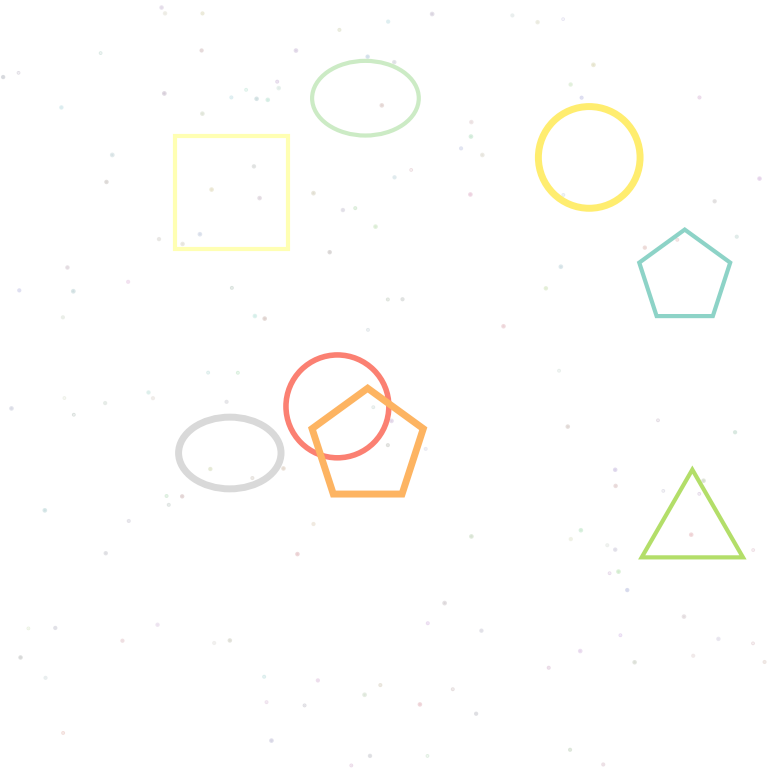[{"shape": "pentagon", "thickness": 1.5, "radius": 0.31, "center": [0.889, 0.64]}, {"shape": "square", "thickness": 1.5, "radius": 0.37, "center": [0.3, 0.75]}, {"shape": "circle", "thickness": 2, "radius": 0.33, "center": [0.438, 0.472]}, {"shape": "pentagon", "thickness": 2.5, "radius": 0.38, "center": [0.477, 0.42]}, {"shape": "triangle", "thickness": 1.5, "radius": 0.38, "center": [0.899, 0.314]}, {"shape": "oval", "thickness": 2.5, "radius": 0.33, "center": [0.298, 0.412]}, {"shape": "oval", "thickness": 1.5, "radius": 0.35, "center": [0.475, 0.872]}, {"shape": "circle", "thickness": 2.5, "radius": 0.33, "center": [0.765, 0.796]}]